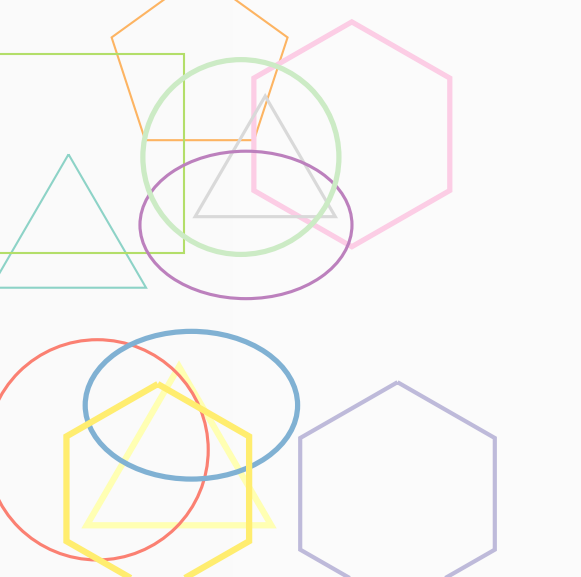[{"shape": "triangle", "thickness": 1, "radius": 0.77, "center": [0.118, 0.578]}, {"shape": "triangle", "thickness": 3, "radius": 0.92, "center": [0.308, 0.181]}, {"shape": "hexagon", "thickness": 2, "radius": 0.97, "center": [0.684, 0.144]}, {"shape": "circle", "thickness": 1.5, "radius": 0.95, "center": [0.168, 0.22]}, {"shape": "oval", "thickness": 2.5, "radius": 0.91, "center": [0.329, 0.297]}, {"shape": "pentagon", "thickness": 1, "radius": 0.8, "center": [0.343, 0.885]}, {"shape": "square", "thickness": 1, "radius": 0.86, "center": [0.145, 0.733]}, {"shape": "hexagon", "thickness": 2.5, "radius": 0.97, "center": [0.605, 0.767]}, {"shape": "triangle", "thickness": 1.5, "radius": 0.7, "center": [0.456, 0.694]}, {"shape": "oval", "thickness": 1.5, "radius": 0.91, "center": [0.423, 0.61]}, {"shape": "circle", "thickness": 2.5, "radius": 0.84, "center": [0.414, 0.727]}, {"shape": "hexagon", "thickness": 3, "radius": 0.91, "center": [0.271, 0.153]}]